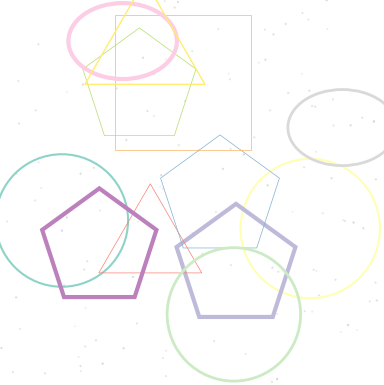[{"shape": "circle", "thickness": 1.5, "radius": 0.86, "center": [0.161, 0.427]}, {"shape": "circle", "thickness": 1.5, "radius": 0.91, "center": [0.806, 0.407]}, {"shape": "pentagon", "thickness": 3, "radius": 0.81, "center": [0.613, 0.308]}, {"shape": "triangle", "thickness": 0.5, "radius": 0.77, "center": [0.39, 0.368]}, {"shape": "pentagon", "thickness": 0.5, "radius": 0.81, "center": [0.571, 0.487]}, {"shape": "square", "thickness": 0.5, "radius": 0.88, "center": [0.475, 0.785]}, {"shape": "pentagon", "thickness": 0.5, "radius": 0.77, "center": [0.362, 0.773]}, {"shape": "oval", "thickness": 3, "radius": 0.7, "center": [0.319, 0.893]}, {"shape": "oval", "thickness": 2, "radius": 0.71, "center": [0.889, 0.669]}, {"shape": "pentagon", "thickness": 3, "radius": 0.78, "center": [0.258, 0.355]}, {"shape": "circle", "thickness": 2, "radius": 0.87, "center": [0.607, 0.183]}, {"shape": "triangle", "thickness": 1, "radius": 0.9, "center": [0.376, 0.871]}]